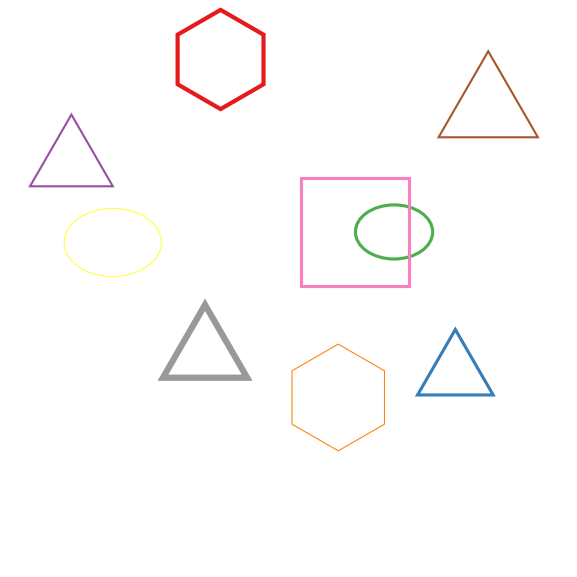[{"shape": "hexagon", "thickness": 2, "radius": 0.43, "center": [0.382, 0.896]}, {"shape": "triangle", "thickness": 1.5, "radius": 0.38, "center": [0.788, 0.353]}, {"shape": "oval", "thickness": 1.5, "radius": 0.33, "center": [0.682, 0.597]}, {"shape": "triangle", "thickness": 1, "radius": 0.41, "center": [0.124, 0.718]}, {"shape": "hexagon", "thickness": 0.5, "radius": 0.46, "center": [0.586, 0.311]}, {"shape": "oval", "thickness": 0.5, "radius": 0.42, "center": [0.195, 0.579]}, {"shape": "triangle", "thickness": 1, "radius": 0.5, "center": [0.845, 0.811]}, {"shape": "square", "thickness": 1.5, "radius": 0.47, "center": [0.614, 0.597]}, {"shape": "triangle", "thickness": 3, "radius": 0.42, "center": [0.355, 0.387]}]